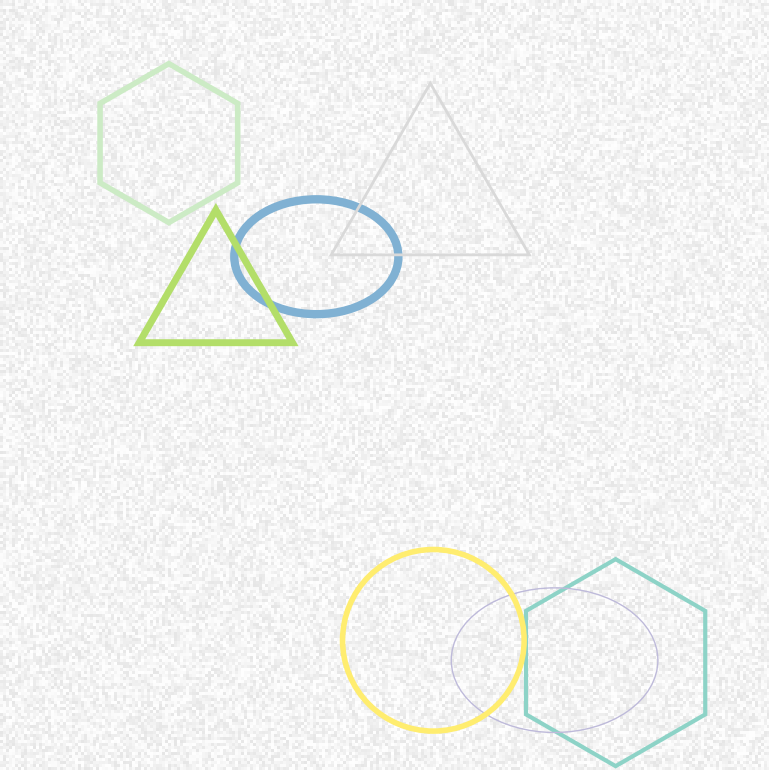[{"shape": "hexagon", "thickness": 1.5, "radius": 0.67, "center": [0.8, 0.139]}, {"shape": "oval", "thickness": 0.5, "radius": 0.67, "center": [0.72, 0.143]}, {"shape": "oval", "thickness": 3, "radius": 0.53, "center": [0.411, 0.667]}, {"shape": "triangle", "thickness": 2.5, "radius": 0.57, "center": [0.28, 0.612]}, {"shape": "triangle", "thickness": 1, "radius": 0.74, "center": [0.559, 0.743]}, {"shape": "hexagon", "thickness": 2, "radius": 0.52, "center": [0.219, 0.814]}, {"shape": "circle", "thickness": 2, "radius": 0.59, "center": [0.563, 0.168]}]